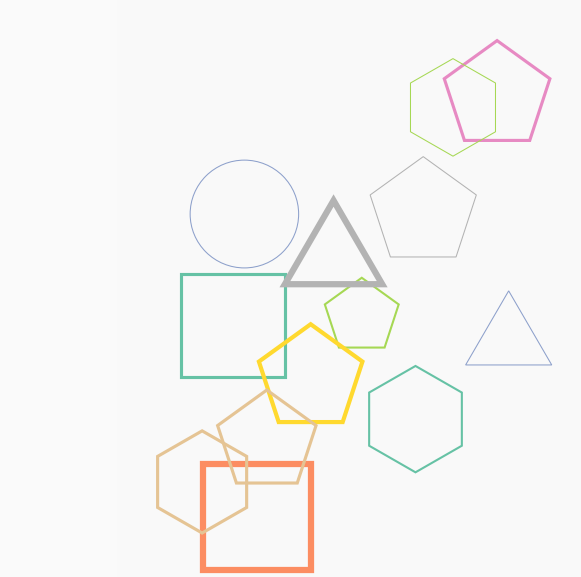[{"shape": "hexagon", "thickness": 1, "radius": 0.46, "center": [0.715, 0.273]}, {"shape": "square", "thickness": 1.5, "radius": 0.45, "center": [0.401, 0.436]}, {"shape": "square", "thickness": 3, "radius": 0.46, "center": [0.442, 0.104]}, {"shape": "triangle", "thickness": 0.5, "radius": 0.43, "center": [0.875, 0.41]}, {"shape": "circle", "thickness": 0.5, "radius": 0.47, "center": [0.42, 0.629]}, {"shape": "pentagon", "thickness": 1.5, "radius": 0.48, "center": [0.855, 0.833]}, {"shape": "hexagon", "thickness": 0.5, "radius": 0.42, "center": [0.779, 0.813]}, {"shape": "pentagon", "thickness": 1, "radius": 0.33, "center": [0.622, 0.451]}, {"shape": "pentagon", "thickness": 2, "radius": 0.47, "center": [0.535, 0.344]}, {"shape": "hexagon", "thickness": 1.5, "radius": 0.44, "center": [0.348, 0.165]}, {"shape": "pentagon", "thickness": 1.5, "radius": 0.45, "center": [0.459, 0.235]}, {"shape": "triangle", "thickness": 3, "radius": 0.48, "center": [0.574, 0.555]}, {"shape": "pentagon", "thickness": 0.5, "radius": 0.48, "center": [0.728, 0.632]}]